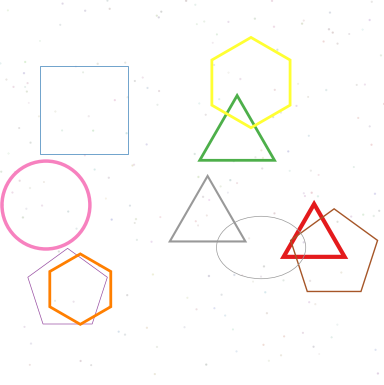[{"shape": "triangle", "thickness": 3, "radius": 0.46, "center": [0.816, 0.379]}, {"shape": "square", "thickness": 0.5, "radius": 0.57, "center": [0.218, 0.715]}, {"shape": "triangle", "thickness": 2, "radius": 0.56, "center": [0.616, 0.64]}, {"shape": "pentagon", "thickness": 0.5, "radius": 0.54, "center": [0.176, 0.246]}, {"shape": "hexagon", "thickness": 2, "radius": 0.46, "center": [0.209, 0.249]}, {"shape": "hexagon", "thickness": 2, "radius": 0.59, "center": [0.652, 0.785]}, {"shape": "pentagon", "thickness": 1, "radius": 0.59, "center": [0.868, 0.339]}, {"shape": "circle", "thickness": 2.5, "radius": 0.57, "center": [0.119, 0.467]}, {"shape": "triangle", "thickness": 1.5, "radius": 0.57, "center": [0.539, 0.43]}, {"shape": "oval", "thickness": 0.5, "radius": 0.58, "center": [0.678, 0.357]}]